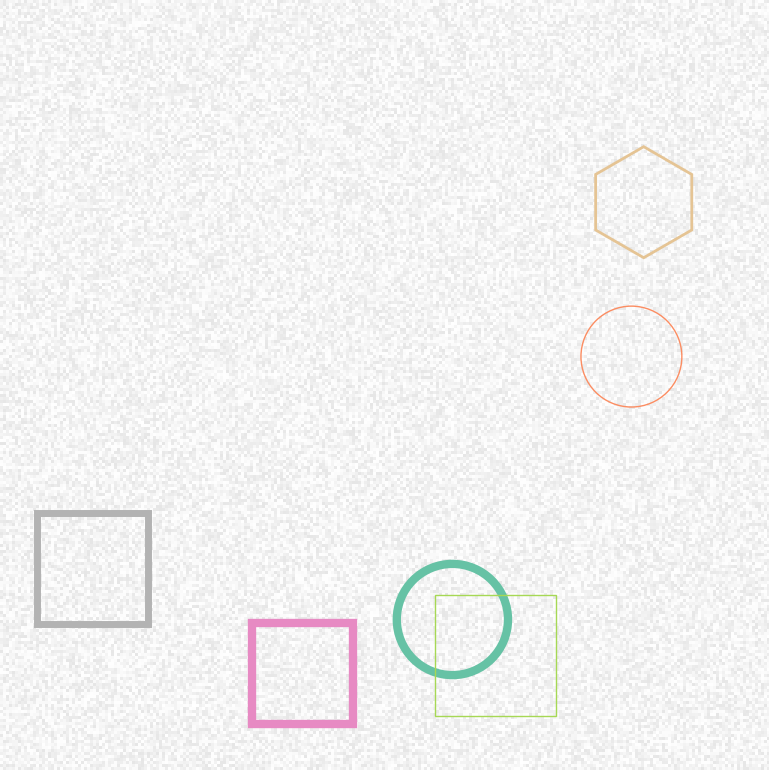[{"shape": "circle", "thickness": 3, "radius": 0.36, "center": [0.588, 0.195]}, {"shape": "circle", "thickness": 0.5, "radius": 0.33, "center": [0.82, 0.537]}, {"shape": "square", "thickness": 3, "radius": 0.33, "center": [0.393, 0.126]}, {"shape": "square", "thickness": 0.5, "radius": 0.39, "center": [0.643, 0.149]}, {"shape": "hexagon", "thickness": 1, "radius": 0.36, "center": [0.836, 0.737]}, {"shape": "square", "thickness": 2.5, "radius": 0.36, "center": [0.12, 0.262]}]